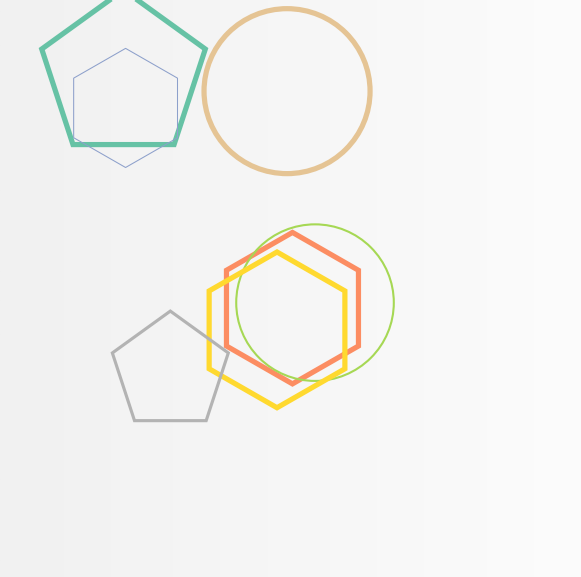[{"shape": "pentagon", "thickness": 2.5, "radius": 0.74, "center": [0.213, 0.868]}, {"shape": "hexagon", "thickness": 2.5, "radius": 0.66, "center": [0.503, 0.466]}, {"shape": "hexagon", "thickness": 0.5, "radius": 0.52, "center": [0.216, 0.812]}, {"shape": "circle", "thickness": 1, "radius": 0.68, "center": [0.542, 0.475]}, {"shape": "hexagon", "thickness": 2.5, "radius": 0.67, "center": [0.477, 0.428]}, {"shape": "circle", "thickness": 2.5, "radius": 0.71, "center": [0.494, 0.841]}, {"shape": "pentagon", "thickness": 1.5, "radius": 0.52, "center": [0.293, 0.356]}]